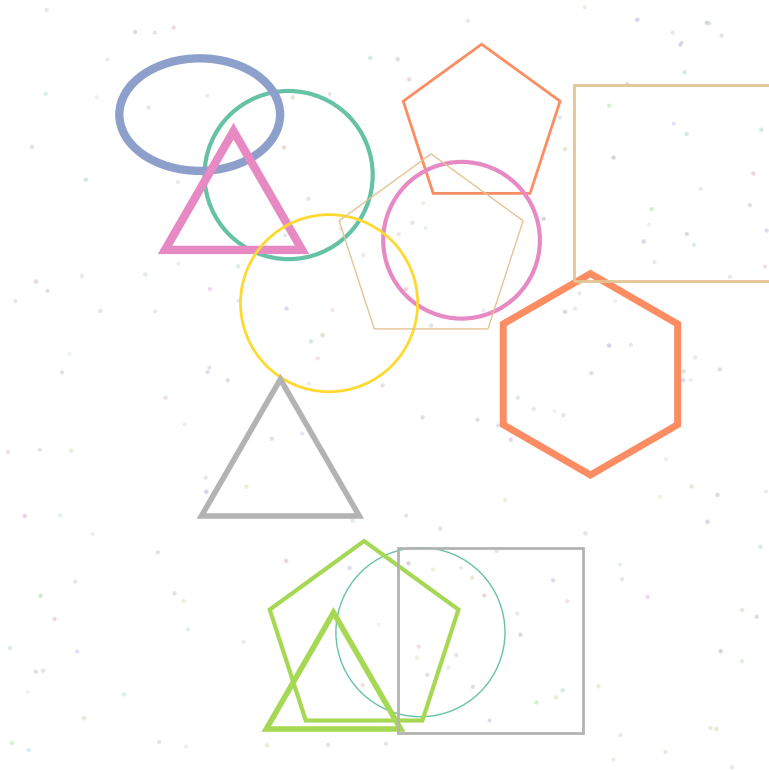[{"shape": "circle", "thickness": 1.5, "radius": 0.55, "center": [0.375, 0.773]}, {"shape": "circle", "thickness": 0.5, "radius": 0.55, "center": [0.546, 0.179]}, {"shape": "hexagon", "thickness": 2.5, "radius": 0.65, "center": [0.767, 0.514]}, {"shape": "pentagon", "thickness": 1, "radius": 0.54, "center": [0.626, 0.835]}, {"shape": "oval", "thickness": 3, "radius": 0.52, "center": [0.259, 0.851]}, {"shape": "triangle", "thickness": 3, "radius": 0.51, "center": [0.303, 0.727]}, {"shape": "circle", "thickness": 1.5, "radius": 0.51, "center": [0.599, 0.688]}, {"shape": "pentagon", "thickness": 1.5, "radius": 0.64, "center": [0.473, 0.169]}, {"shape": "triangle", "thickness": 2, "radius": 0.5, "center": [0.433, 0.104]}, {"shape": "circle", "thickness": 1, "radius": 0.58, "center": [0.427, 0.606]}, {"shape": "square", "thickness": 1, "radius": 0.64, "center": [0.873, 0.762]}, {"shape": "pentagon", "thickness": 0.5, "radius": 0.63, "center": [0.56, 0.674]}, {"shape": "square", "thickness": 1, "radius": 0.6, "center": [0.637, 0.168]}, {"shape": "triangle", "thickness": 2, "radius": 0.59, "center": [0.364, 0.389]}]